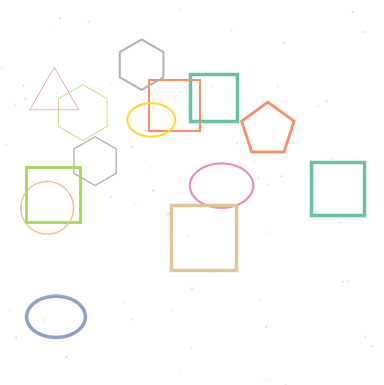[{"shape": "square", "thickness": 2.5, "radius": 0.3, "center": [0.555, 0.747]}, {"shape": "square", "thickness": 2.5, "radius": 0.34, "center": [0.875, 0.511]}, {"shape": "square", "thickness": 1.5, "radius": 0.33, "center": [0.452, 0.726]}, {"shape": "pentagon", "thickness": 2, "radius": 0.36, "center": [0.696, 0.663]}, {"shape": "oval", "thickness": 2.5, "radius": 0.38, "center": [0.145, 0.177]}, {"shape": "triangle", "thickness": 0.5, "radius": 0.37, "center": [0.141, 0.752]}, {"shape": "oval", "thickness": 1.5, "radius": 0.41, "center": [0.575, 0.518]}, {"shape": "square", "thickness": 2, "radius": 0.35, "center": [0.138, 0.495]}, {"shape": "hexagon", "thickness": 0.5, "radius": 0.36, "center": [0.215, 0.707]}, {"shape": "oval", "thickness": 1.5, "radius": 0.31, "center": [0.393, 0.688]}, {"shape": "square", "thickness": 2.5, "radius": 0.42, "center": [0.527, 0.384]}, {"shape": "circle", "thickness": 1, "radius": 0.34, "center": [0.123, 0.46]}, {"shape": "hexagon", "thickness": 1.5, "radius": 0.33, "center": [0.368, 0.832]}, {"shape": "hexagon", "thickness": 1, "radius": 0.32, "center": [0.247, 0.582]}]